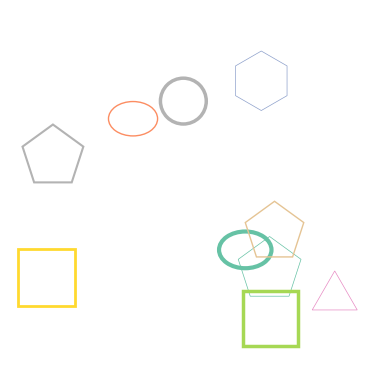[{"shape": "oval", "thickness": 3, "radius": 0.34, "center": [0.637, 0.351]}, {"shape": "pentagon", "thickness": 0.5, "radius": 0.43, "center": [0.7, 0.3]}, {"shape": "oval", "thickness": 1, "radius": 0.32, "center": [0.346, 0.692]}, {"shape": "hexagon", "thickness": 0.5, "radius": 0.39, "center": [0.679, 0.79]}, {"shape": "triangle", "thickness": 0.5, "radius": 0.34, "center": [0.869, 0.229]}, {"shape": "square", "thickness": 2.5, "radius": 0.36, "center": [0.702, 0.172]}, {"shape": "square", "thickness": 2, "radius": 0.37, "center": [0.121, 0.28]}, {"shape": "pentagon", "thickness": 1, "radius": 0.4, "center": [0.713, 0.397]}, {"shape": "circle", "thickness": 2.5, "radius": 0.3, "center": [0.476, 0.737]}, {"shape": "pentagon", "thickness": 1.5, "radius": 0.42, "center": [0.137, 0.593]}]